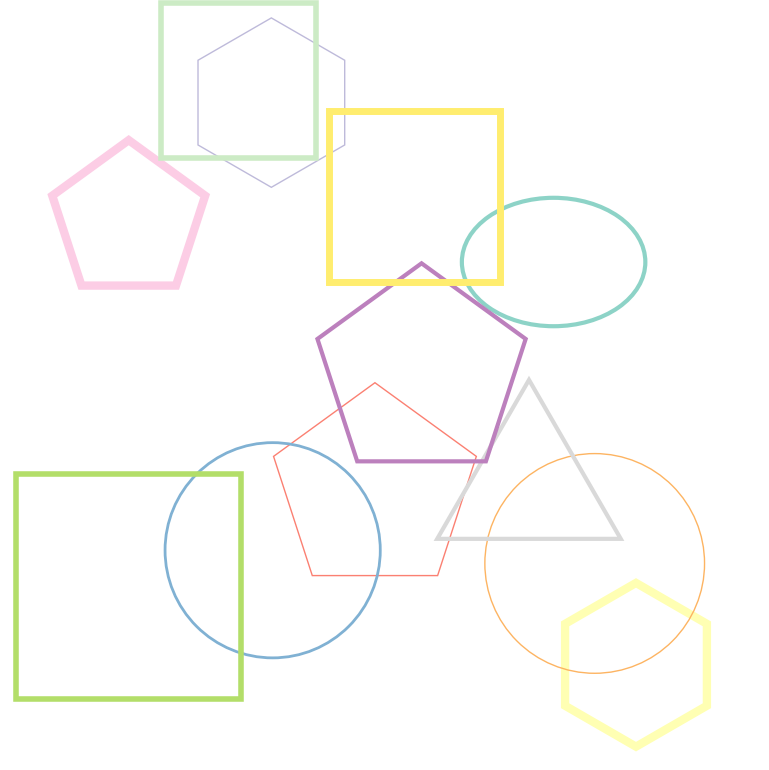[{"shape": "oval", "thickness": 1.5, "radius": 0.6, "center": [0.719, 0.66]}, {"shape": "hexagon", "thickness": 3, "radius": 0.53, "center": [0.826, 0.137]}, {"shape": "hexagon", "thickness": 0.5, "radius": 0.55, "center": [0.352, 0.867]}, {"shape": "pentagon", "thickness": 0.5, "radius": 0.69, "center": [0.487, 0.365]}, {"shape": "circle", "thickness": 1, "radius": 0.7, "center": [0.354, 0.285]}, {"shape": "circle", "thickness": 0.5, "radius": 0.71, "center": [0.772, 0.268]}, {"shape": "square", "thickness": 2, "radius": 0.73, "center": [0.167, 0.238]}, {"shape": "pentagon", "thickness": 3, "radius": 0.52, "center": [0.167, 0.714]}, {"shape": "triangle", "thickness": 1.5, "radius": 0.69, "center": [0.687, 0.369]}, {"shape": "pentagon", "thickness": 1.5, "radius": 0.71, "center": [0.547, 0.516]}, {"shape": "square", "thickness": 2, "radius": 0.5, "center": [0.31, 0.895]}, {"shape": "square", "thickness": 2.5, "radius": 0.56, "center": [0.538, 0.745]}]